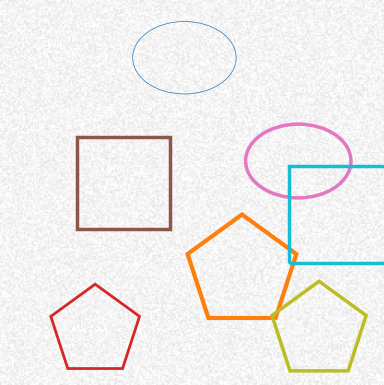[{"shape": "oval", "thickness": 0.5, "radius": 0.67, "center": [0.479, 0.85]}, {"shape": "pentagon", "thickness": 3, "radius": 0.74, "center": [0.629, 0.294]}, {"shape": "pentagon", "thickness": 2, "radius": 0.61, "center": [0.247, 0.141]}, {"shape": "square", "thickness": 2.5, "radius": 0.6, "center": [0.32, 0.525]}, {"shape": "oval", "thickness": 2.5, "radius": 0.68, "center": [0.775, 0.582]}, {"shape": "pentagon", "thickness": 2.5, "radius": 0.64, "center": [0.829, 0.141]}, {"shape": "square", "thickness": 2.5, "radius": 0.63, "center": [0.876, 0.443]}]